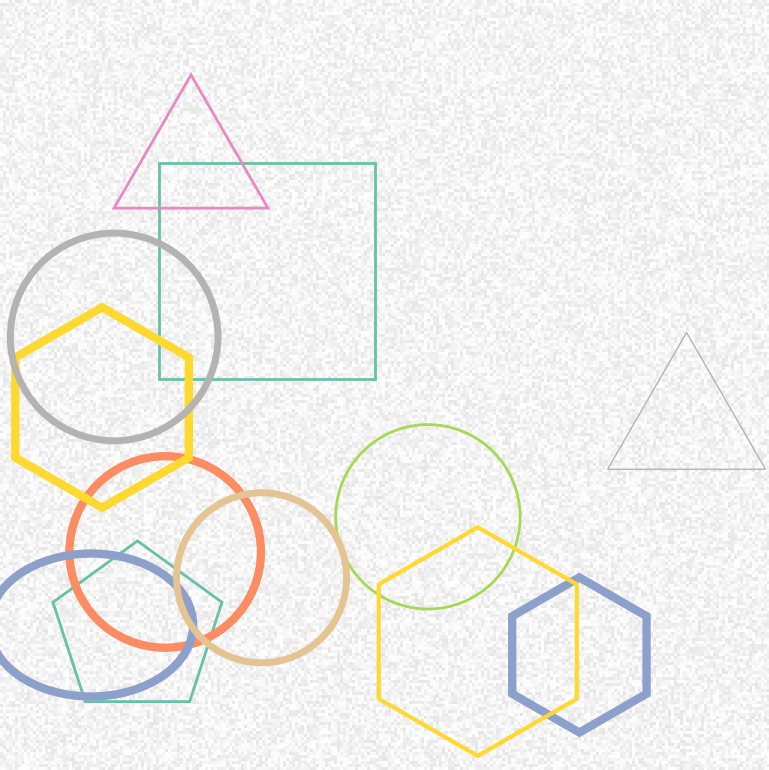[{"shape": "pentagon", "thickness": 1, "radius": 0.58, "center": [0.179, 0.182]}, {"shape": "square", "thickness": 1, "radius": 0.7, "center": [0.347, 0.648]}, {"shape": "circle", "thickness": 3, "radius": 0.62, "center": [0.215, 0.283]}, {"shape": "oval", "thickness": 3, "radius": 0.66, "center": [0.118, 0.188]}, {"shape": "hexagon", "thickness": 3, "radius": 0.5, "center": [0.752, 0.149]}, {"shape": "triangle", "thickness": 1, "radius": 0.58, "center": [0.248, 0.787]}, {"shape": "circle", "thickness": 1, "radius": 0.6, "center": [0.556, 0.329]}, {"shape": "hexagon", "thickness": 3, "radius": 0.65, "center": [0.133, 0.471]}, {"shape": "hexagon", "thickness": 1.5, "radius": 0.74, "center": [0.62, 0.167]}, {"shape": "circle", "thickness": 2.5, "radius": 0.55, "center": [0.34, 0.25]}, {"shape": "circle", "thickness": 2.5, "radius": 0.67, "center": [0.148, 0.562]}, {"shape": "triangle", "thickness": 0.5, "radius": 0.59, "center": [0.892, 0.45]}]